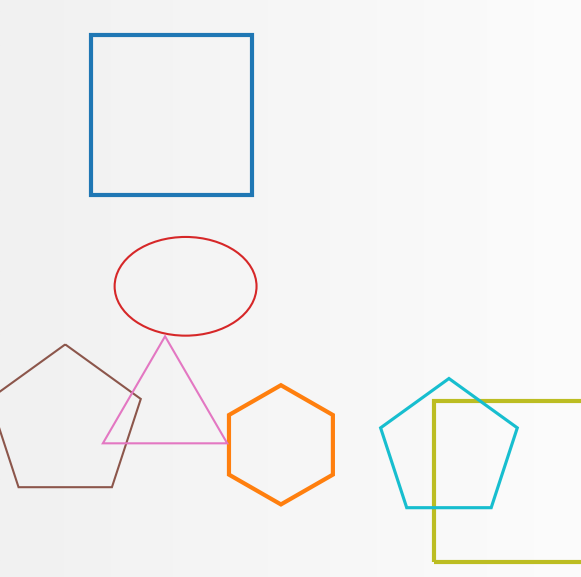[{"shape": "square", "thickness": 2, "radius": 0.69, "center": [0.295, 0.8]}, {"shape": "hexagon", "thickness": 2, "radius": 0.52, "center": [0.483, 0.229]}, {"shape": "oval", "thickness": 1, "radius": 0.61, "center": [0.319, 0.503]}, {"shape": "pentagon", "thickness": 1, "radius": 0.68, "center": [0.112, 0.266]}, {"shape": "triangle", "thickness": 1, "radius": 0.62, "center": [0.284, 0.293]}, {"shape": "square", "thickness": 2, "radius": 0.7, "center": [0.887, 0.165]}, {"shape": "pentagon", "thickness": 1.5, "radius": 0.62, "center": [0.772, 0.22]}]